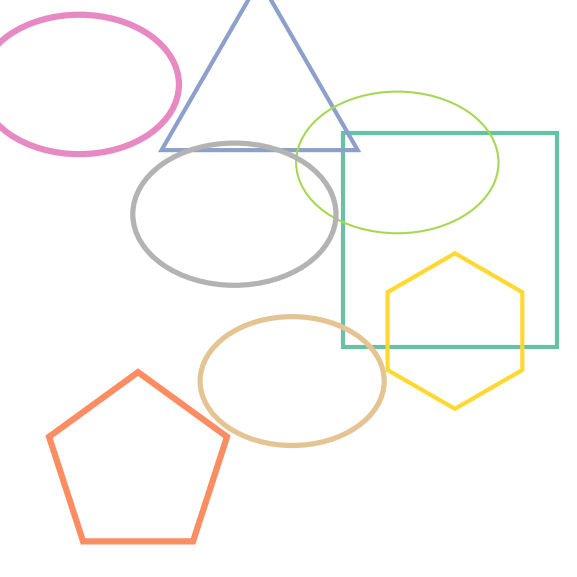[{"shape": "square", "thickness": 2, "radius": 0.93, "center": [0.78, 0.583]}, {"shape": "pentagon", "thickness": 3, "radius": 0.81, "center": [0.239, 0.193]}, {"shape": "triangle", "thickness": 2, "radius": 0.98, "center": [0.45, 0.837]}, {"shape": "oval", "thickness": 3, "radius": 0.86, "center": [0.137, 0.853]}, {"shape": "oval", "thickness": 1, "radius": 0.88, "center": [0.688, 0.718]}, {"shape": "hexagon", "thickness": 2, "radius": 0.67, "center": [0.788, 0.426]}, {"shape": "oval", "thickness": 2.5, "radius": 0.8, "center": [0.506, 0.339]}, {"shape": "oval", "thickness": 2.5, "radius": 0.88, "center": [0.406, 0.628]}]